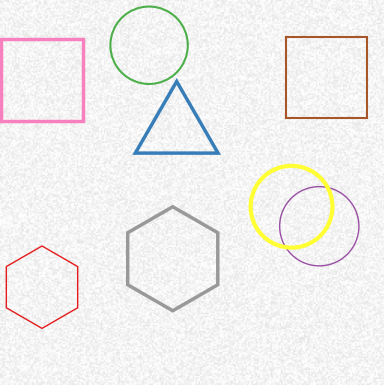[{"shape": "hexagon", "thickness": 1, "radius": 0.54, "center": [0.109, 0.254]}, {"shape": "triangle", "thickness": 2.5, "radius": 0.62, "center": [0.459, 0.664]}, {"shape": "circle", "thickness": 1.5, "radius": 0.5, "center": [0.387, 0.882]}, {"shape": "circle", "thickness": 1, "radius": 0.51, "center": [0.829, 0.412]}, {"shape": "circle", "thickness": 3, "radius": 0.53, "center": [0.757, 0.463]}, {"shape": "square", "thickness": 1.5, "radius": 0.52, "center": [0.848, 0.798]}, {"shape": "square", "thickness": 2.5, "radius": 0.53, "center": [0.109, 0.792]}, {"shape": "hexagon", "thickness": 2.5, "radius": 0.68, "center": [0.449, 0.328]}]